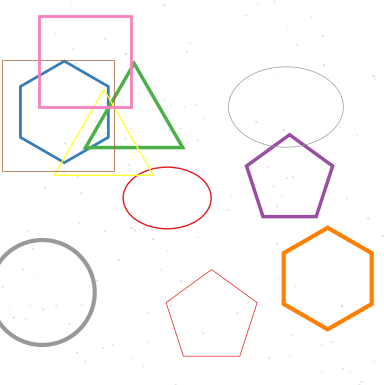[{"shape": "oval", "thickness": 1, "radius": 0.57, "center": [0.434, 0.486]}, {"shape": "pentagon", "thickness": 0.5, "radius": 0.62, "center": [0.55, 0.175]}, {"shape": "hexagon", "thickness": 2, "radius": 0.66, "center": [0.167, 0.709]}, {"shape": "triangle", "thickness": 2.5, "radius": 0.73, "center": [0.348, 0.69]}, {"shape": "pentagon", "thickness": 2.5, "radius": 0.59, "center": [0.752, 0.532]}, {"shape": "hexagon", "thickness": 3, "radius": 0.66, "center": [0.851, 0.276]}, {"shape": "triangle", "thickness": 1, "radius": 0.74, "center": [0.27, 0.619]}, {"shape": "square", "thickness": 0.5, "radius": 0.72, "center": [0.15, 0.7]}, {"shape": "square", "thickness": 2, "radius": 0.59, "center": [0.22, 0.84]}, {"shape": "oval", "thickness": 0.5, "radius": 0.75, "center": [0.743, 0.722]}, {"shape": "circle", "thickness": 3, "radius": 0.68, "center": [0.11, 0.24]}]